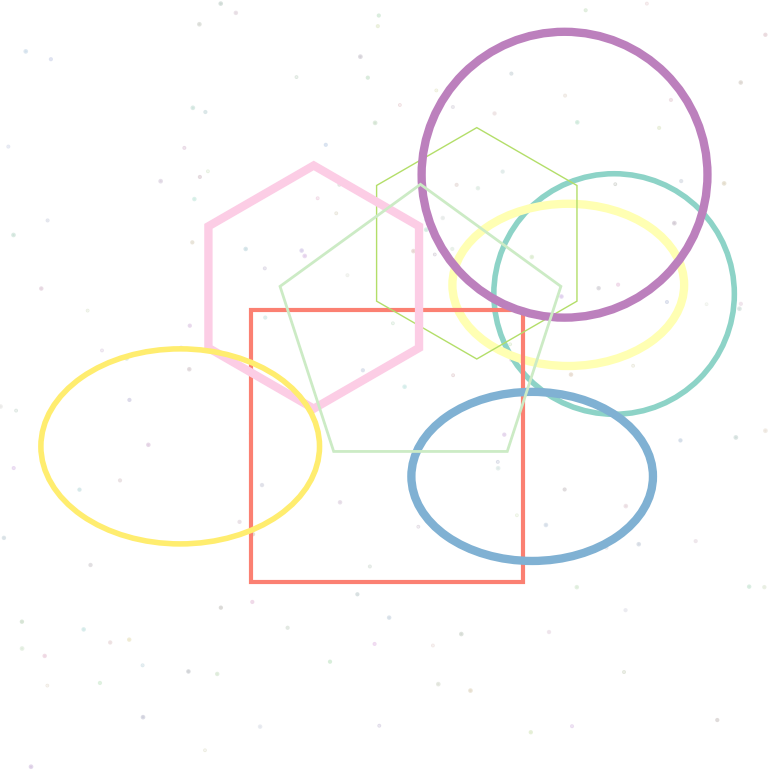[{"shape": "circle", "thickness": 2, "radius": 0.78, "center": [0.798, 0.618]}, {"shape": "oval", "thickness": 3, "radius": 0.75, "center": [0.738, 0.63]}, {"shape": "square", "thickness": 1.5, "radius": 0.88, "center": [0.502, 0.42]}, {"shape": "oval", "thickness": 3, "radius": 0.78, "center": [0.691, 0.381]}, {"shape": "hexagon", "thickness": 0.5, "radius": 0.75, "center": [0.619, 0.684]}, {"shape": "hexagon", "thickness": 3, "radius": 0.79, "center": [0.407, 0.627]}, {"shape": "circle", "thickness": 3, "radius": 0.93, "center": [0.733, 0.773]}, {"shape": "pentagon", "thickness": 1, "radius": 0.96, "center": [0.546, 0.569]}, {"shape": "oval", "thickness": 2, "radius": 0.9, "center": [0.234, 0.42]}]